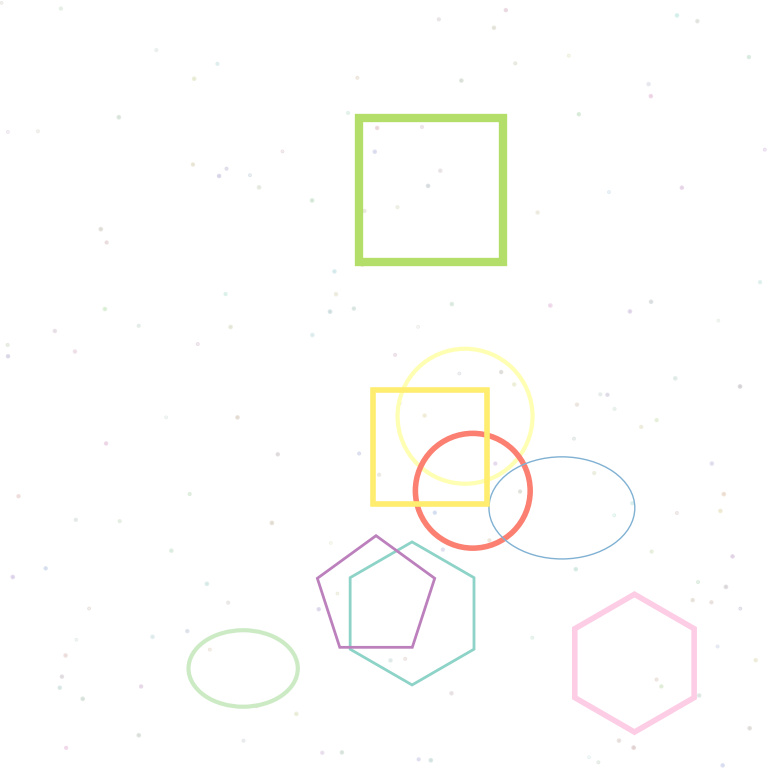[{"shape": "hexagon", "thickness": 1, "radius": 0.46, "center": [0.535, 0.203]}, {"shape": "circle", "thickness": 1.5, "radius": 0.44, "center": [0.604, 0.459]}, {"shape": "circle", "thickness": 2, "radius": 0.37, "center": [0.614, 0.363]}, {"shape": "oval", "thickness": 0.5, "radius": 0.47, "center": [0.73, 0.34]}, {"shape": "square", "thickness": 3, "radius": 0.47, "center": [0.56, 0.753]}, {"shape": "hexagon", "thickness": 2, "radius": 0.45, "center": [0.824, 0.139]}, {"shape": "pentagon", "thickness": 1, "radius": 0.4, "center": [0.488, 0.224]}, {"shape": "oval", "thickness": 1.5, "radius": 0.35, "center": [0.316, 0.132]}, {"shape": "square", "thickness": 2, "radius": 0.37, "center": [0.558, 0.419]}]